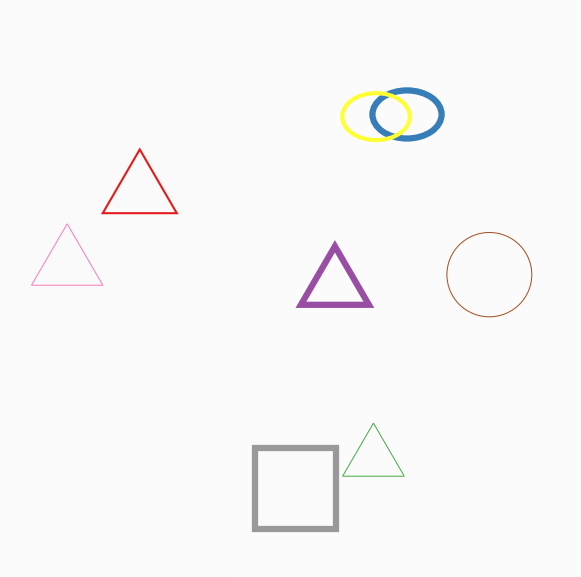[{"shape": "triangle", "thickness": 1, "radius": 0.37, "center": [0.24, 0.667]}, {"shape": "oval", "thickness": 3, "radius": 0.3, "center": [0.7, 0.801]}, {"shape": "triangle", "thickness": 0.5, "radius": 0.31, "center": [0.643, 0.205]}, {"shape": "triangle", "thickness": 3, "radius": 0.34, "center": [0.576, 0.505]}, {"shape": "oval", "thickness": 2, "radius": 0.29, "center": [0.647, 0.797]}, {"shape": "circle", "thickness": 0.5, "radius": 0.37, "center": [0.842, 0.524]}, {"shape": "triangle", "thickness": 0.5, "radius": 0.35, "center": [0.116, 0.541]}, {"shape": "square", "thickness": 3, "radius": 0.35, "center": [0.509, 0.154]}]